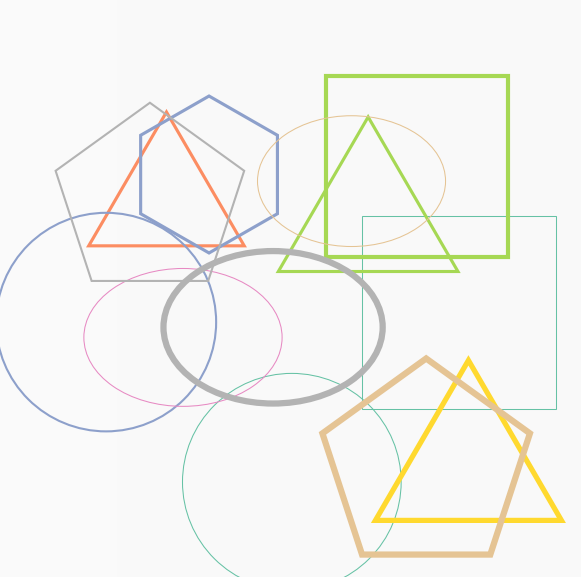[{"shape": "square", "thickness": 0.5, "radius": 0.84, "center": [0.79, 0.459]}, {"shape": "circle", "thickness": 0.5, "radius": 0.94, "center": [0.502, 0.164]}, {"shape": "triangle", "thickness": 1.5, "radius": 0.77, "center": [0.286, 0.651]}, {"shape": "circle", "thickness": 1, "radius": 0.95, "center": [0.183, 0.441]}, {"shape": "hexagon", "thickness": 1.5, "radius": 0.68, "center": [0.36, 0.697]}, {"shape": "oval", "thickness": 0.5, "radius": 0.85, "center": [0.315, 0.415]}, {"shape": "square", "thickness": 2, "radius": 0.79, "center": [0.718, 0.711]}, {"shape": "triangle", "thickness": 1.5, "radius": 0.89, "center": [0.633, 0.618]}, {"shape": "triangle", "thickness": 2.5, "radius": 0.92, "center": [0.806, 0.19]}, {"shape": "oval", "thickness": 0.5, "radius": 0.81, "center": [0.605, 0.685]}, {"shape": "pentagon", "thickness": 3, "radius": 0.94, "center": [0.733, 0.191]}, {"shape": "pentagon", "thickness": 1, "radius": 0.85, "center": [0.258, 0.651]}, {"shape": "oval", "thickness": 3, "radius": 0.94, "center": [0.47, 0.432]}]